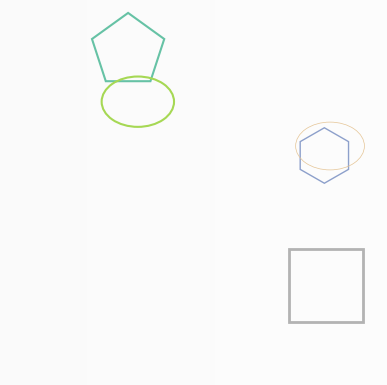[{"shape": "pentagon", "thickness": 1.5, "radius": 0.49, "center": [0.331, 0.868]}, {"shape": "hexagon", "thickness": 1, "radius": 0.36, "center": [0.837, 0.596]}, {"shape": "oval", "thickness": 1.5, "radius": 0.47, "center": [0.356, 0.736]}, {"shape": "oval", "thickness": 0.5, "radius": 0.44, "center": [0.852, 0.621]}, {"shape": "square", "thickness": 2, "radius": 0.47, "center": [0.841, 0.258]}]